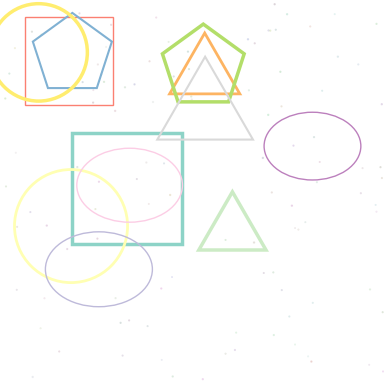[{"shape": "square", "thickness": 2.5, "radius": 0.72, "center": [0.33, 0.51]}, {"shape": "circle", "thickness": 2, "radius": 0.73, "center": [0.185, 0.413]}, {"shape": "oval", "thickness": 1, "radius": 0.69, "center": [0.257, 0.301]}, {"shape": "square", "thickness": 1, "radius": 0.57, "center": [0.179, 0.841]}, {"shape": "pentagon", "thickness": 1.5, "radius": 0.54, "center": [0.188, 0.859]}, {"shape": "triangle", "thickness": 2, "radius": 0.53, "center": [0.532, 0.809]}, {"shape": "pentagon", "thickness": 2.5, "radius": 0.56, "center": [0.528, 0.826]}, {"shape": "oval", "thickness": 1, "radius": 0.69, "center": [0.337, 0.519]}, {"shape": "triangle", "thickness": 1.5, "radius": 0.72, "center": [0.533, 0.709]}, {"shape": "oval", "thickness": 1, "radius": 0.63, "center": [0.812, 0.62]}, {"shape": "triangle", "thickness": 2.5, "radius": 0.5, "center": [0.604, 0.401]}, {"shape": "circle", "thickness": 2.5, "radius": 0.63, "center": [0.1, 0.864]}]